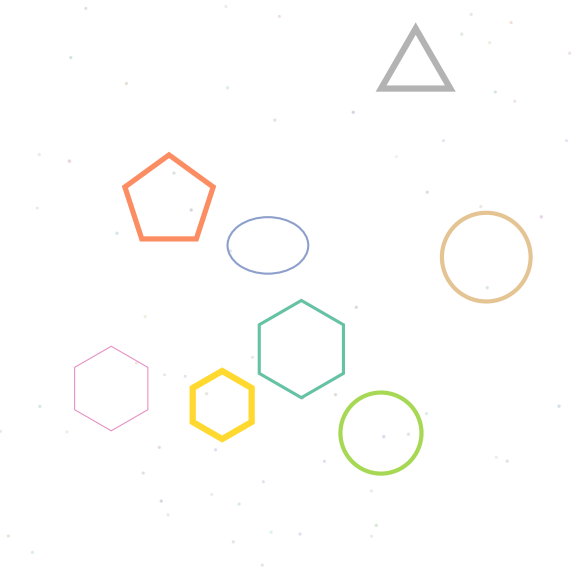[{"shape": "hexagon", "thickness": 1.5, "radius": 0.42, "center": [0.522, 0.395]}, {"shape": "pentagon", "thickness": 2.5, "radius": 0.4, "center": [0.293, 0.65]}, {"shape": "oval", "thickness": 1, "radius": 0.35, "center": [0.464, 0.574]}, {"shape": "hexagon", "thickness": 0.5, "radius": 0.37, "center": [0.193, 0.326]}, {"shape": "circle", "thickness": 2, "radius": 0.35, "center": [0.66, 0.249]}, {"shape": "hexagon", "thickness": 3, "radius": 0.29, "center": [0.385, 0.298]}, {"shape": "circle", "thickness": 2, "radius": 0.38, "center": [0.842, 0.554]}, {"shape": "triangle", "thickness": 3, "radius": 0.35, "center": [0.72, 0.88]}]